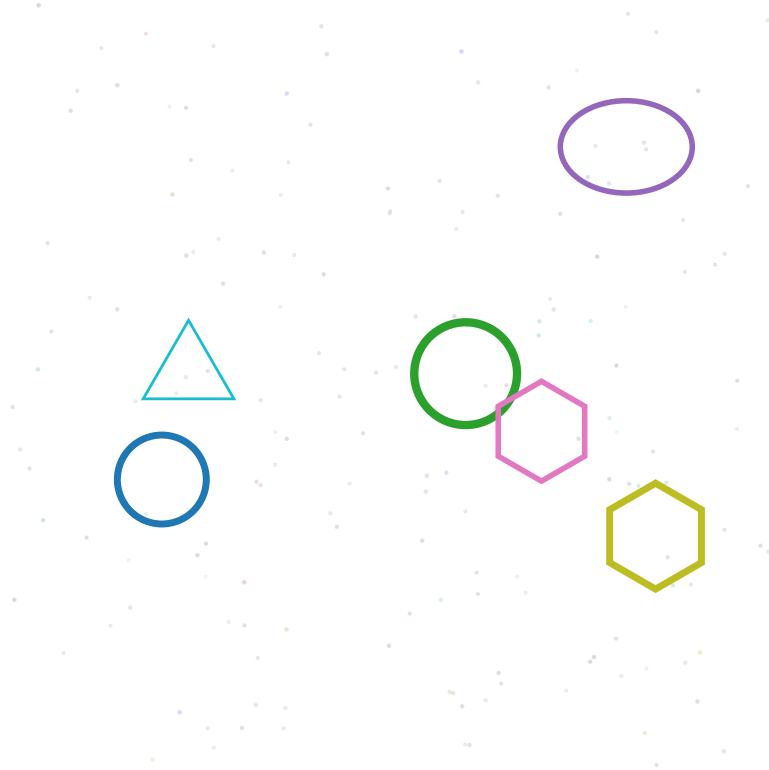[{"shape": "circle", "thickness": 2.5, "radius": 0.29, "center": [0.21, 0.377]}, {"shape": "circle", "thickness": 3, "radius": 0.33, "center": [0.605, 0.515]}, {"shape": "oval", "thickness": 2, "radius": 0.43, "center": [0.813, 0.809]}, {"shape": "hexagon", "thickness": 2, "radius": 0.32, "center": [0.703, 0.44]}, {"shape": "hexagon", "thickness": 2.5, "radius": 0.34, "center": [0.851, 0.304]}, {"shape": "triangle", "thickness": 1, "radius": 0.34, "center": [0.245, 0.516]}]